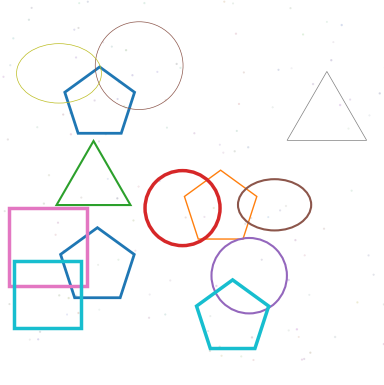[{"shape": "pentagon", "thickness": 2, "radius": 0.5, "center": [0.253, 0.308]}, {"shape": "pentagon", "thickness": 2, "radius": 0.48, "center": [0.259, 0.731]}, {"shape": "pentagon", "thickness": 1, "radius": 0.49, "center": [0.573, 0.459]}, {"shape": "triangle", "thickness": 1.5, "radius": 0.55, "center": [0.243, 0.523]}, {"shape": "circle", "thickness": 2.5, "radius": 0.49, "center": [0.474, 0.459]}, {"shape": "circle", "thickness": 1.5, "radius": 0.49, "center": [0.647, 0.284]}, {"shape": "circle", "thickness": 0.5, "radius": 0.57, "center": [0.361, 0.829]}, {"shape": "oval", "thickness": 1.5, "radius": 0.48, "center": [0.713, 0.468]}, {"shape": "square", "thickness": 2.5, "radius": 0.5, "center": [0.124, 0.358]}, {"shape": "triangle", "thickness": 0.5, "radius": 0.6, "center": [0.849, 0.695]}, {"shape": "oval", "thickness": 0.5, "radius": 0.55, "center": [0.153, 0.809]}, {"shape": "square", "thickness": 2.5, "radius": 0.43, "center": [0.123, 0.235]}, {"shape": "pentagon", "thickness": 2.5, "radius": 0.49, "center": [0.604, 0.174]}]